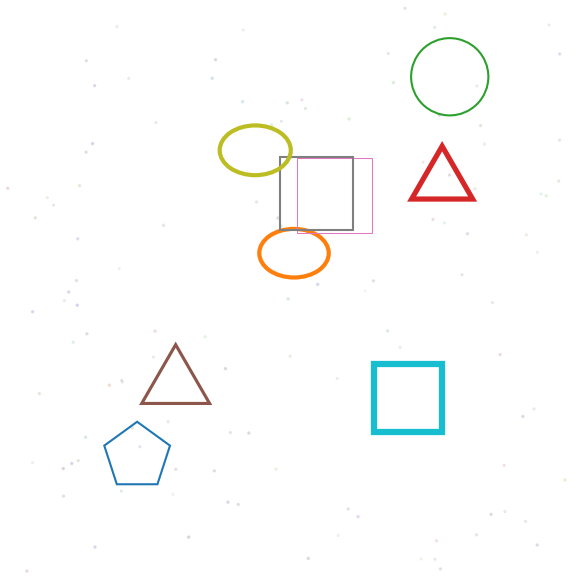[{"shape": "pentagon", "thickness": 1, "radius": 0.3, "center": [0.237, 0.209]}, {"shape": "oval", "thickness": 2, "radius": 0.3, "center": [0.509, 0.561]}, {"shape": "circle", "thickness": 1, "radius": 0.33, "center": [0.779, 0.866]}, {"shape": "triangle", "thickness": 2.5, "radius": 0.3, "center": [0.766, 0.685]}, {"shape": "triangle", "thickness": 1.5, "radius": 0.34, "center": [0.304, 0.334]}, {"shape": "square", "thickness": 0.5, "radius": 0.32, "center": [0.579, 0.66]}, {"shape": "square", "thickness": 1, "radius": 0.32, "center": [0.548, 0.663]}, {"shape": "oval", "thickness": 2, "radius": 0.31, "center": [0.442, 0.739]}, {"shape": "square", "thickness": 3, "radius": 0.29, "center": [0.706, 0.311]}]